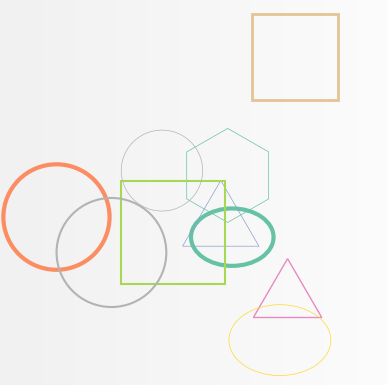[{"shape": "oval", "thickness": 3, "radius": 0.53, "center": [0.599, 0.384]}, {"shape": "hexagon", "thickness": 0.5, "radius": 0.61, "center": [0.588, 0.544]}, {"shape": "circle", "thickness": 3, "radius": 0.68, "center": [0.146, 0.436]}, {"shape": "triangle", "thickness": 0.5, "radius": 0.57, "center": [0.57, 0.417]}, {"shape": "triangle", "thickness": 1, "radius": 0.51, "center": [0.742, 0.226]}, {"shape": "square", "thickness": 1.5, "radius": 0.67, "center": [0.447, 0.397]}, {"shape": "oval", "thickness": 0.5, "radius": 0.66, "center": [0.722, 0.117]}, {"shape": "square", "thickness": 2, "radius": 0.56, "center": [0.761, 0.851]}, {"shape": "circle", "thickness": 0.5, "radius": 0.53, "center": [0.418, 0.557]}, {"shape": "circle", "thickness": 1.5, "radius": 0.71, "center": [0.288, 0.344]}]